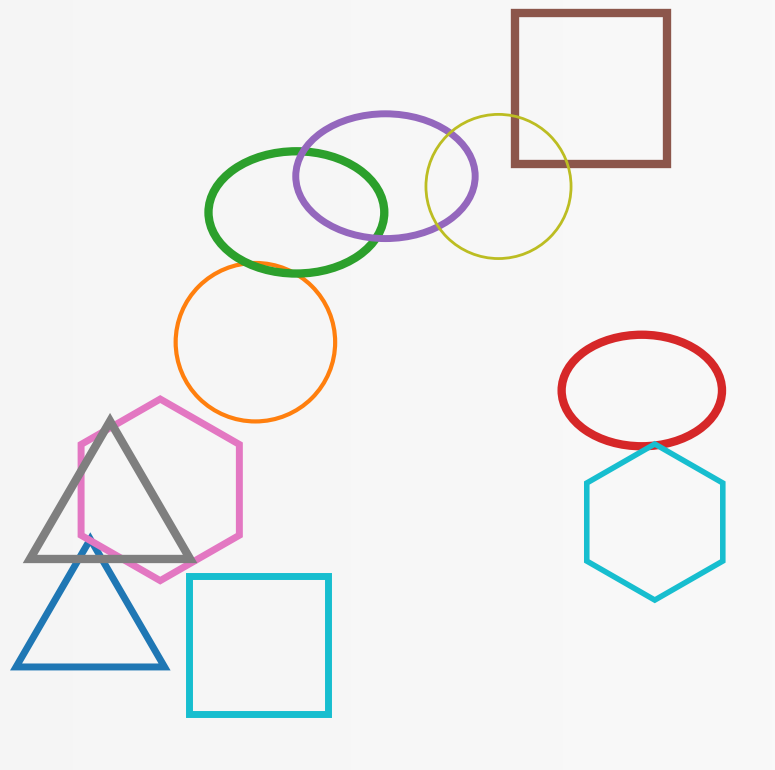[{"shape": "triangle", "thickness": 2.5, "radius": 0.55, "center": [0.117, 0.189]}, {"shape": "circle", "thickness": 1.5, "radius": 0.51, "center": [0.33, 0.556]}, {"shape": "oval", "thickness": 3, "radius": 0.57, "center": [0.382, 0.724]}, {"shape": "oval", "thickness": 3, "radius": 0.52, "center": [0.828, 0.493]}, {"shape": "oval", "thickness": 2.5, "radius": 0.58, "center": [0.497, 0.771]}, {"shape": "square", "thickness": 3, "radius": 0.49, "center": [0.763, 0.885]}, {"shape": "hexagon", "thickness": 2.5, "radius": 0.59, "center": [0.207, 0.364]}, {"shape": "triangle", "thickness": 3, "radius": 0.6, "center": [0.142, 0.334]}, {"shape": "circle", "thickness": 1, "radius": 0.47, "center": [0.643, 0.758]}, {"shape": "hexagon", "thickness": 2, "radius": 0.51, "center": [0.845, 0.322]}, {"shape": "square", "thickness": 2.5, "radius": 0.45, "center": [0.333, 0.162]}]